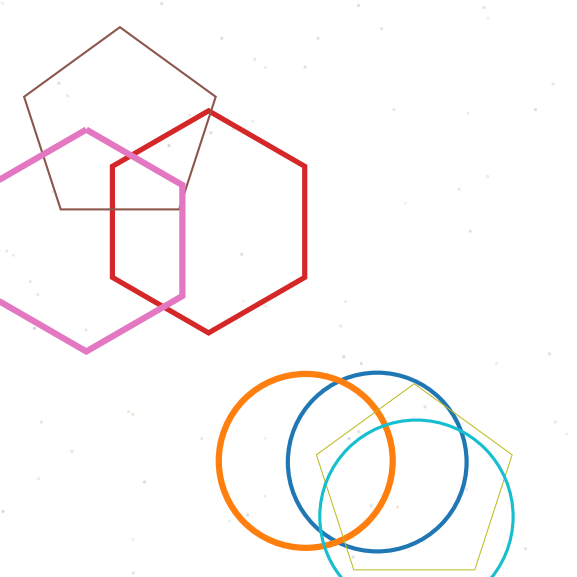[{"shape": "circle", "thickness": 2, "radius": 0.77, "center": [0.653, 0.199]}, {"shape": "circle", "thickness": 3, "radius": 0.75, "center": [0.529, 0.201]}, {"shape": "hexagon", "thickness": 2.5, "radius": 0.96, "center": [0.361, 0.615]}, {"shape": "pentagon", "thickness": 1, "radius": 0.87, "center": [0.208, 0.778]}, {"shape": "hexagon", "thickness": 3, "radius": 0.96, "center": [0.149, 0.583]}, {"shape": "pentagon", "thickness": 0.5, "radius": 0.89, "center": [0.717, 0.157]}, {"shape": "circle", "thickness": 1.5, "radius": 0.84, "center": [0.721, 0.104]}]